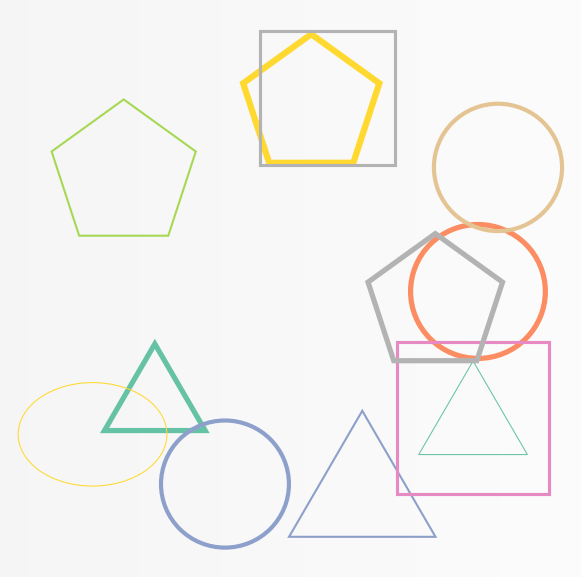[{"shape": "triangle", "thickness": 2.5, "radius": 0.5, "center": [0.266, 0.304]}, {"shape": "triangle", "thickness": 0.5, "radius": 0.54, "center": [0.814, 0.266]}, {"shape": "circle", "thickness": 2.5, "radius": 0.58, "center": [0.822, 0.494]}, {"shape": "circle", "thickness": 2, "radius": 0.55, "center": [0.387, 0.161]}, {"shape": "triangle", "thickness": 1, "radius": 0.73, "center": [0.623, 0.142]}, {"shape": "square", "thickness": 1.5, "radius": 0.66, "center": [0.814, 0.275]}, {"shape": "pentagon", "thickness": 1, "radius": 0.65, "center": [0.213, 0.697]}, {"shape": "oval", "thickness": 0.5, "radius": 0.64, "center": [0.159, 0.247]}, {"shape": "pentagon", "thickness": 3, "radius": 0.62, "center": [0.535, 0.817]}, {"shape": "circle", "thickness": 2, "radius": 0.55, "center": [0.857, 0.709]}, {"shape": "square", "thickness": 1.5, "radius": 0.58, "center": [0.563, 0.829]}, {"shape": "pentagon", "thickness": 2.5, "radius": 0.61, "center": [0.749, 0.473]}]